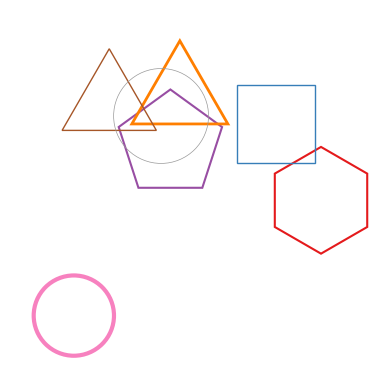[{"shape": "hexagon", "thickness": 1.5, "radius": 0.69, "center": [0.834, 0.48]}, {"shape": "square", "thickness": 1, "radius": 0.51, "center": [0.716, 0.679]}, {"shape": "pentagon", "thickness": 1.5, "radius": 0.71, "center": [0.443, 0.626]}, {"shape": "triangle", "thickness": 2, "radius": 0.72, "center": [0.467, 0.75]}, {"shape": "triangle", "thickness": 1, "radius": 0.71, "center": [0.284, 0.732]}, {"shape": "circle", "thickness": 3, "radius": 0.52, "center": [0.192, 0.18]}, {"shape": "circle", "thickness": 0.5, "radius": 0.62, "center": [0.418, 0.699]}]